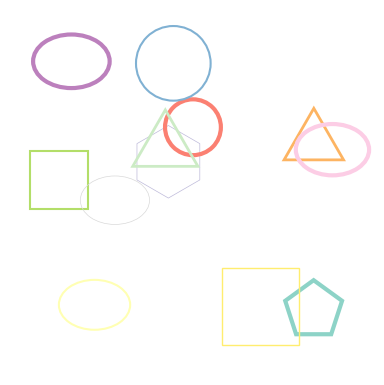[{"shape": "pentagon", "thickness": 3, "radius": 0.39, "center": [0.815, 0.195]}, {"shape": "oval", "thickness": 1.5, "radius": 0.46, "center": [0.246, 0.208]}, {"shape": "hexagon", "thickness": 0.5, "radius": 0.47, "center": [0.437, 0.58]}, {"shape": "circle", "thickness": 3, "radius": 0.36, "center": [0.501, 0.67]}, {"shape": "circle", "thickness": 1.5, "radius": 0.48, "center": [0.45, 0.835]}, {"shape": "triangle", "thickness": 2, "radius": 0.45, "center": [0.815, 0.629]}, {"shape": "square", "thickness": 1.5, "radius": 0.38, "center": [0.153, 0.533]}, {"shape": "oval", "thickness": 3, "radius": 0.48, "center": [0.864, 0.611]}, {"shape": "oval", "thickness": 0.5, "radius": 0.45, "center": [0.299, 0.48]}, {"shape": "oval", "thickness": 3, "radius": 0.5, "center": [0.185, 0.841]}, {"shape": "triangle", "thickness": 2, "radius": 0.49, "center": [0.429, 0.617]}, {"shape": "square", "thickness": 1, "radius": 0.5, "center": [0.676, 0.203]}]